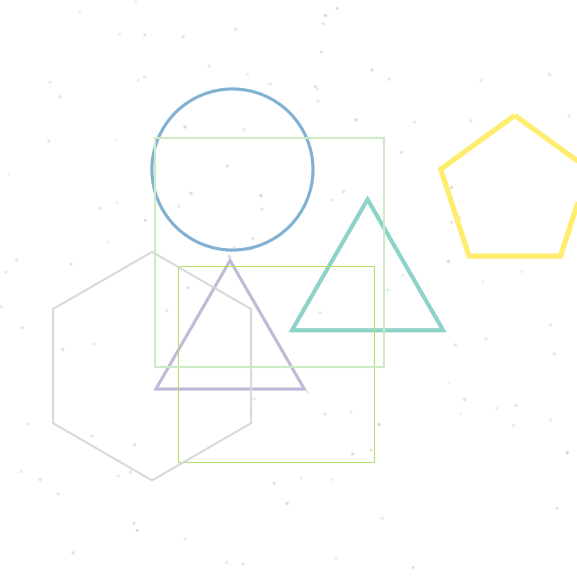[{"shape": "triangle", "thickness": 2, "radius": 0.76, "center": [0.636, 0.503]}, {"shape": "triangle", "thickness": 1.5, "radius": 0.74, "center": [0.398, 0.4]}, {"shape": "circle", "thickness": 1.5, "radius": 0.7, "center": [0.402, 0.706]}, {"shape": "square", "thickness": 0.5, "radius": 0.85, "center": [0.478, 0.369]}, {"shape": "hexagon", "thickness": 1, "radius": 0.99, "center": [0.263, 0.365]}, {"shape": "square", "thickness": 1, "radius": 0.99, "center": [0.467, 0.563]}, {"shape": "pentagon", "thickness": 2.5, "radius": 0.67, "center": [0.891, 0.665]}]